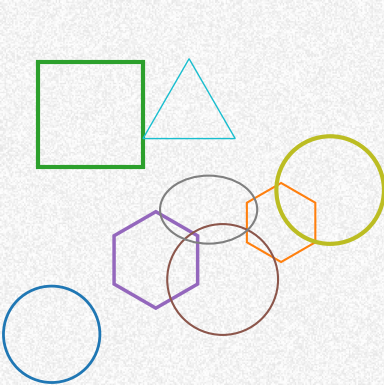[{"shape": "circle", "thickness": 2, "radius": 0.63, "center": [0.134, 0.132]}, {"shape": "hexagon", "thickness": 1.5, "radius": 0.51, "center": [0.73, 0.422]}, {"shape": "square", "thickness": 3, "radius": 0.68, "center": [0.235, 0.704]}, {"shape": "hexagon", "thickness": 2.5, "radius": 0.63, "center": [0.405, 0.325]}, {"shape": "circle", "thickness": 1.5, "radius": 0.72, "center": [0.578, 0.274]}, {"shape": "oval", "thickness": 1.5, "radius": 0.63, "center": [0.542, 0.455]}, {"shape": "circle", "thickness": 3, "radius": 0.7, "center": [0.858, 0.506]}, {"shape": "triangle", "thickness": 1, "radius": 0.69, "center": [0.491, 0.709]}]